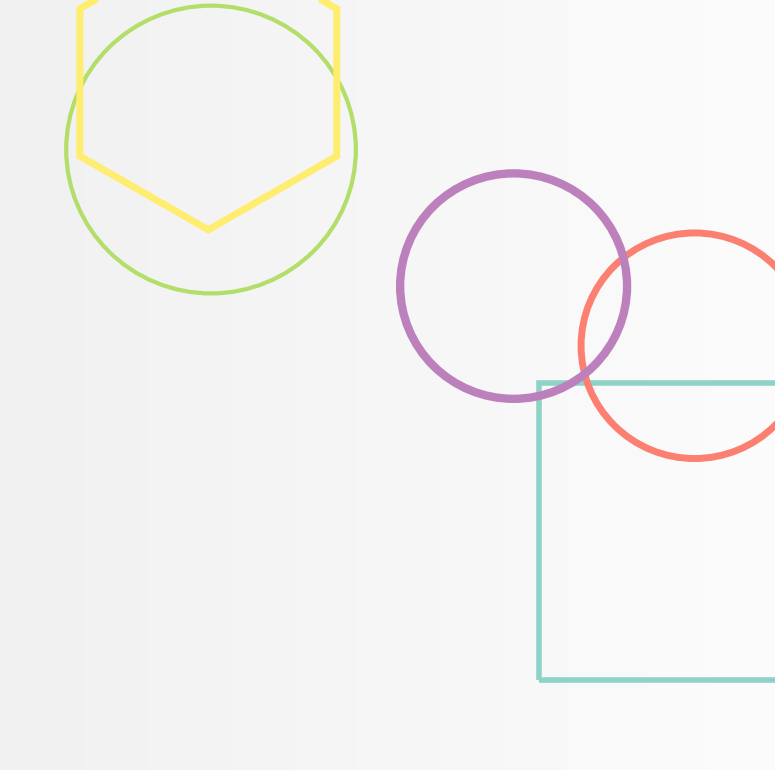[{"shape": "square", "thickness": 2, "radius": 0.96, "center": [0.888, 0.309]}, {"shape": "circle", "thickness": 2.5, "radius": 0.73, "center": [0.896, 0.551]}, {"shape": "circle", "thickness": 1.5, "radius": 0.93, "center": [0.272, 0.806]}, {"shape": "circle", "thickness": 3, "radius": 0.73, "center": [0.663, 0.628]}, {"shape": "hexagon", "thickness": 2.5, "radius": 0.96, "center": [0.269, 0.893]}]